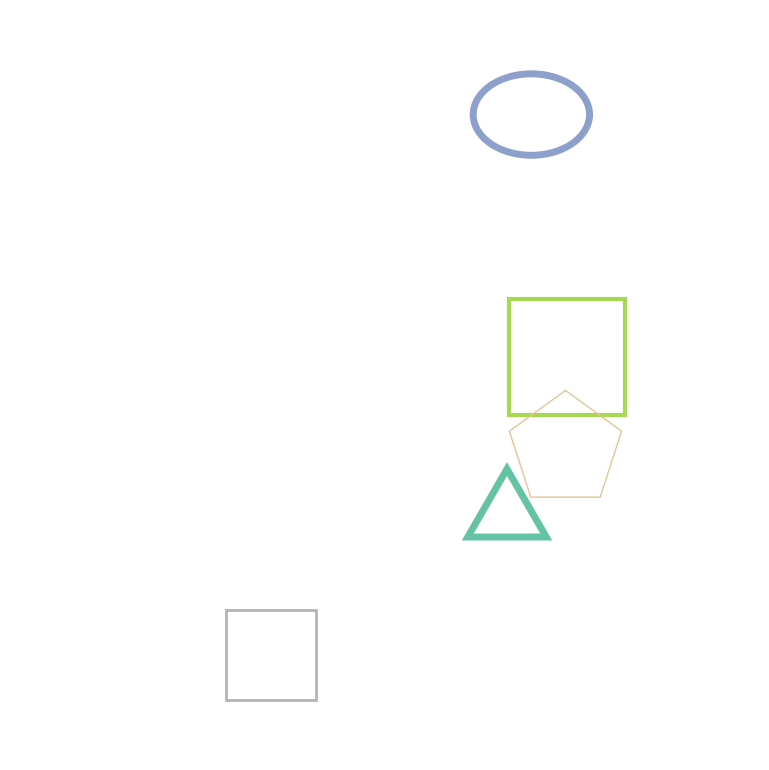[{"shape": "triangle", "thickness": 2.5, "radius": 0.29, "center": [0.658, 0.332]}, {"shape": "oval", "thickness": 2.5, "radius": 0.38, "center": [0.69, 0.851]}, {"shape": "square", "thickness": 1.5, "radius": 0.38, "center": [0.737, 0.536]}, {"shape": "pentagon", "thickness": 0.5, "radius": 0.38, "center": [0.734, 0.416]}, {"shape": "square", "thickness": 1, "radius": 0.29, "center": [0.352, 0.149]}]